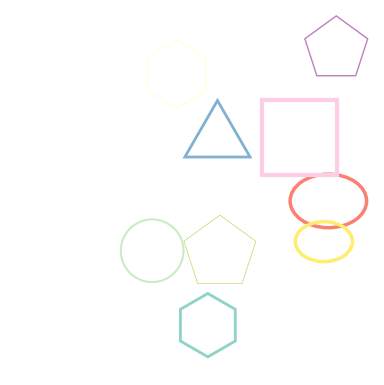[{"shape": "hexagon", "thickness": 2, "radius": 0.41, "center": [0.54, 0.155]}, {"shape": "hexagon", "thickness": 0.5, "radius": 0.44, "center": [0.459, 0.807]}, {"shape": "oval", "thickness": 2.5, "radius": 0.5, "center": [0.853, 0.478]}, {"shape": "triangle", "thickness": 2, "radius": 0.49, "center": [0.565, 0.641]}, {"shape": "pentagon", "thickness": 0.5, "radius": 0.49, "center": [0.571, 0.343]}, {"shape": "square", "thickness": 3, "radius": 0.49, "center": [0.779, 0.644]}, {"shape": "pentagon", "thickness": 1, "radius": 0.43, "center": [0.873, 0.873]}, {"shape": "circle", "thickness": 1.5, "radius": 0.41, "center": [0.395, 0.349]}, {"shape": "oval", "thickness": 2.5, "radius": 0.37, "center": [0.841, 0.372]}]